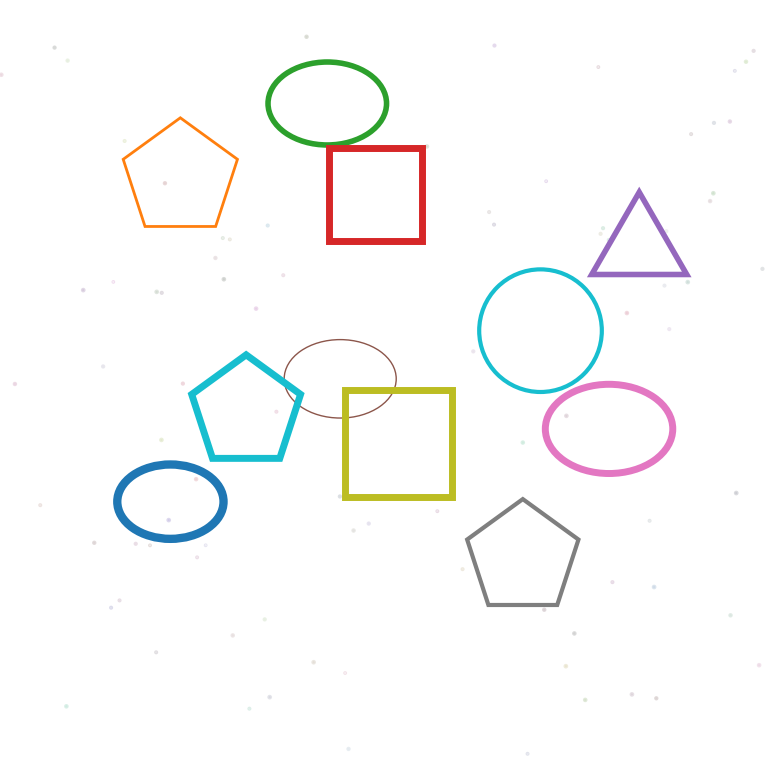[{"shape": "oval", "thickness": 3, "radius": 0.34, "center": [0.221, 0.348]}, {"shape": "pentagon", "thickness": 1, "radius": 0.39, "center": [0.234, 0.769]}, {"shape": "oval", "thickness": 2, "radius": 0.38, "center": [0.425, 0.866]}, {"shape": "square", "thickness": 2.5, "radius": 0.3, "center": [0.487, 0.747]}, {"shape": "triangle", "thickness": 2, "radius": 0.36, "center": [0.83, 0.679]}, {"shape": "oval", "thickness": 0.5, "radius": 0.36, "center": [0.442, 0.508]}, {"shape": "oval", "thickness": 2.5, "radius": 0.41, "center": [0.791, 0.443]}, {"shape": "pentagon", "thickness": 1.5, "radius": 0.38, "center": [0.679, 0.276]}, {"shape": "square", "thickness": 2.5, "radius": 0.35, "center": [0.518, 0.424]}, {"shape": "circle", "thickness": 1.5, "radius": 0.4, "center": [0.702, 0.571]}, {"shape": "pentagon", "thickness": 2.5, "radius": 0.37, "center": [0.32, 0.465]}]